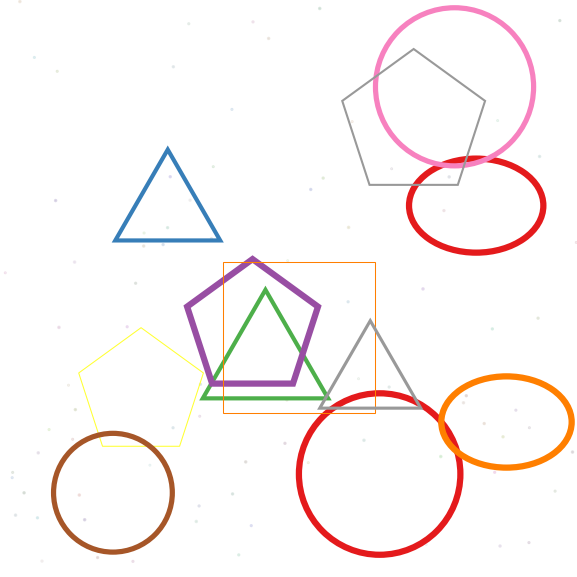[{"shape": "circle", "thickness": 3, "radius": 0.7, "center": [0.657, 0.178]}, {"shape": "oval", "thickness": 3, "radius": 0.58, "center": [0.825, 0.643]}, {"shape": "triangle", "thickness": 2, "radius": 0.52, "center": [0.29, 0.635]}, {"shape": "triangle", "thickness": 2, "radius": 0.63, "center": [0.46, 0.372]}, {"shape": "pentagon", "thickness": 3, "radius": 0.6, "center": [0.437, 0.431]}, {"shape": "oval", "thickness": 3, "radius": 0.56, "center": [0.877, 0.268]}, {"shape": "square", "thickness": 0.5, "radius": 0.65, "center": [0.518, 0.415]}, {"shape": "pentagon", "thickness": 0.5, "radius": 0.57, "center": [0.244, 0.318]}, {"shape": "circle", "thickness": 2.5, "radius": 0.51, "center": [0.196, 0.146]}, {"shape": "circle", "thickness": 2.5, "radius": 0.68, "center": [0.787, 0.849]}, {"shape": "pentagon", "thickness": 1, "radius": 0.65, "center": [0.716, 0.784]}, {"shape": "triangle", "thickness": 1.5, "radius": 0.5, "center": [0.641, 0.343]}]